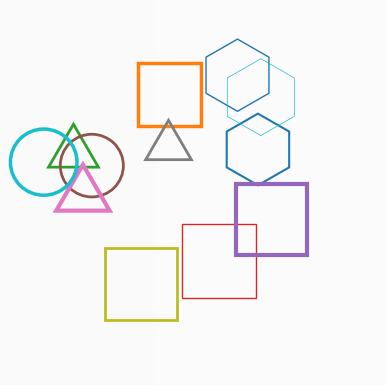[{"shape": "hexagon", "thickness": 1.5, "radius": 0.47, "center": [0.666, 0.612]}, {"shape": "hexagon", "thickness": 1, "radius": 0.47, "center": [0.613, 0.805]}, {"shape": "square", "thickness": 2.5, "radius": 0.41, "center": [0.438, 0.755]}, {"shape": "triangle", "thickness": 2, "radius": 0.37, "center": [0.19, 0.603]}, {"shape": "square", "thickness": 1, "radius": 0.48, "center": [0.565, 0.323]}, {"shape": "square", "thickness": 3, "radius": 0.46, "center": [0.7, 0.429]}, {"shape": "circle", "thickness": 2, "radius": 0.41, "center": [0.237, 0.57]}, {"shape": "triangle", "thickness": 3, "radius": 0.4, "center": [0.214, 0.493]}, {"shape": "triangle", "thickness": 2, "radius": 0.34, "center": [0.435, 0.619]}, {"shape": "square", "thickness": 2, "radius": 0.47, "center": [0.363, 0.263]}, {"shape": "hexagon", "thickness": 0.5, "radius": 0.5, "center": [0.673, 0.748]}, {"shape": "circle", "thickness": 2.5, "radius": 0.43, "center": [0.113, 0.579]}]